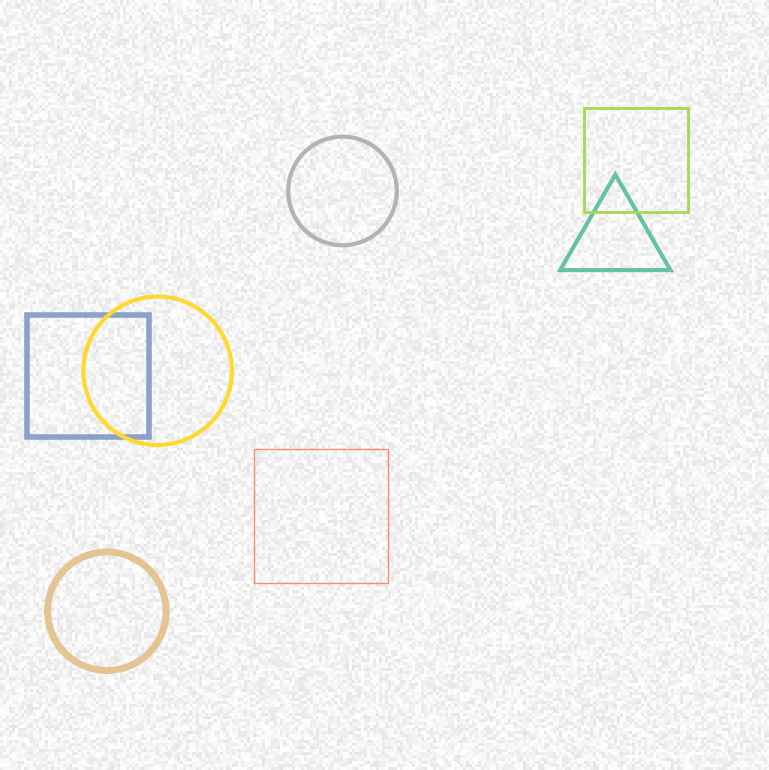[{"shape": "triangle", "thickness": 1.5, "radius": 0.41, "center": [0.799, 0.691]}, {"shape": "square", "thickness": 0.5, "radius": 0.43, "center": [0.416, 0.33]}, {"shape": "square", "thickness": 2, "radius": 0.4, "center": [0.114, 0.512]}, {"shape": "square", "thickness": 1, "radius": 0.34, "center": [0.826, 0.792]}, {"shape": "circle", "thickness": 1.5, "radius": 0.48, "center": [0.205, 0.518]}, {"shape": "circle", "thickness": 2.5, "radius": 0.38, "center": [0.139, 0.206]}, {"shape": "circle", "thickness": 1.5, "radius": 0.35, "center": [0.445, 0.752]}]